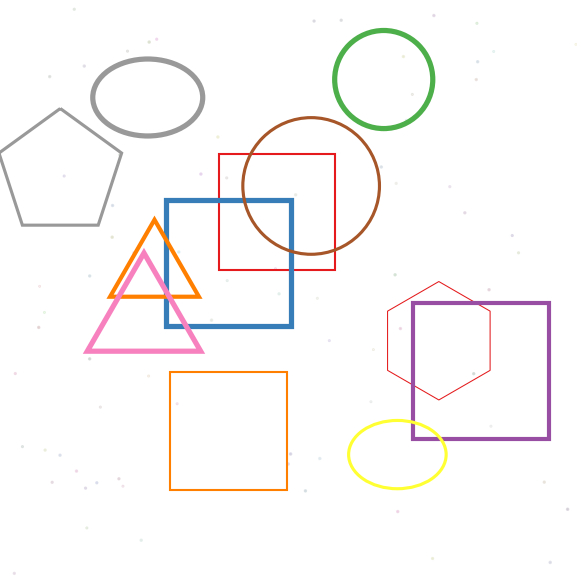[{"shape": "hexagon", "thickness": 0.5, "radius": 0.51, "center": [0.76, 0.409]}, {"shape": "square", "thickness": 1, "radius": 0.5, "center": [0.48, 0.633]}, {"shape": "square", "thickness": 2.5, "radius": 0.54, "center": [0.396, 0.544]}, {"shape": "circle", "thickness": 2.5, "radius": 0.42, "center": [0.664, 0.861]}, {"shape": "square", "thickness": 2, "radius": 0.59, "center": [0.832, 0.357]}, {"shape": "triangle", "thickness": 2, "radius": 0.44, "center": [0.268, 0.53]}, {"shape": "square", "thickness": 1, "radius": 0.51, "center": [0.396, 0.252]}, {"shape": "oval", "thickness": 1.5, "radius": 0.42, "center": [0.688, 0.212]}, {"shape": "circle", "thickness": 1.5, "radius": 0.59, "center": [0.539, 0.677]}, {"shape": "triangle", "thickness": 2.5, "radius": 0.57, "center": [0.249, 0.448]}, {"shape": "oval", "thickness": 2.5, "radius": 0.48, "center": [0.256, 0.83]}, {"shape": "pentagon", "thickness": 1.5, "radius": 0.56, "center": [0.104, 0.7]}]